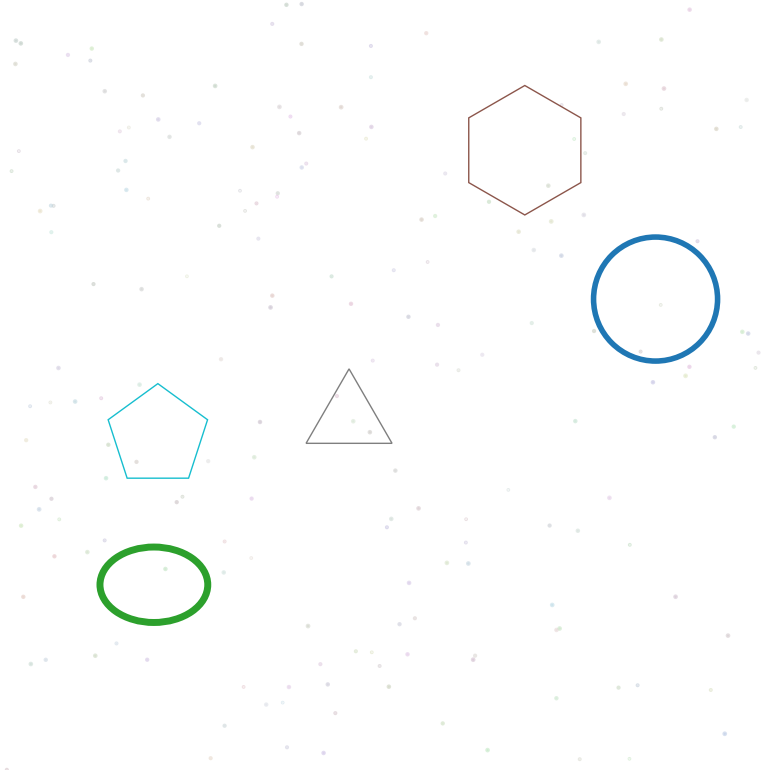[{"shape": "circle", "thickness": 2, "radius": 0.4, "center": [0.851, 0.612]}, {"shape": "oval", "thickness": 2.5, "radius": 0.35, "center": [0.2, 0.241]}, {"shape": "hexagon", "thickness": 0.5, "radius": 0.42, "center": [0.682, 0.805]}, {"shape": "triangle", "thickness": 0.5, "radius": 0.32, "center": [0.453, 0.456]}, {"shape": "pentagon", "thickness": 0.5, "radius": 0.34, "center": [0.205, 0.434]}]